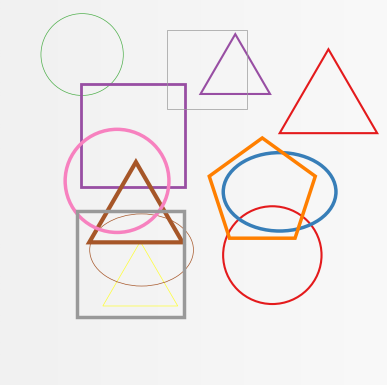[{"shape": "circle", "thickness": 1.5, "radius": 0.63, "center": [0.703, 0.337]}, {"shape": "triangle", "thickness": 1.5, "radius": 0.73, "center": [0.848, 0.727]}, {"shape": "oval", "thickness": 2.5, "radius": 0.73, "center": [0.722, 0.502]}, {"shape": "circle", "thickness": 0.5, "radius": 0.53, "center": [0.212, 0.858]}, {"shape": "square", "thickness": 2, "radius": 0.67, "center": [0.342, 0.648]}, {"shape": "triangle", "thickness": 1.5, "radius": 0.52, "center": [0.607, 0.808]}, {"shape": "pentagon", "thickness": 2.5, "radius": 0.72, "center": [0.677, 0.498]}, {"shape": "triangle", "thickness": 0.5, "radius": 0.56, "center": [0.362, 0.261]}, {"shape": "oval", "thickness": 0.5, "radius": 0.67, "center": [0.365, 0.351]}, {"shape": "triangle", "thickness": 3, "radius": 0.69, "center": [0.351, 0.44]}, {"shape": "circle", "thickness": 2.5, "radius": 0.67, "center": [0.302, 0.53]}, {"shape": "square", "thickness": 2.5, "radius": 0.69, "center": [0.337, 0.314]}, {"shape": "square", "thickness": 0.5, "radius": 0.52, "center": [0.534, 0.82]}]